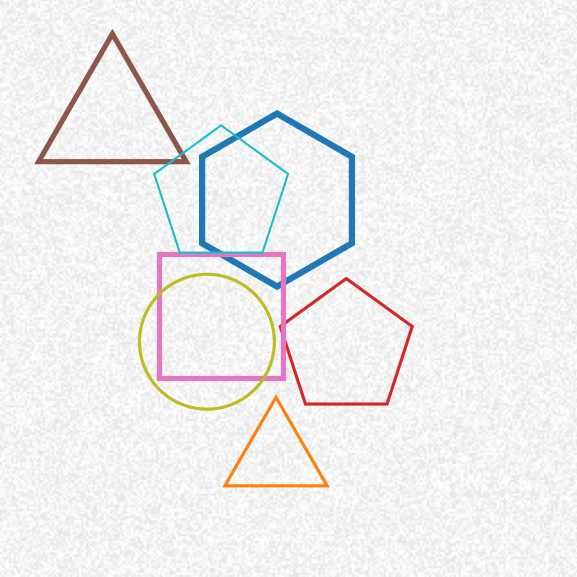[{"shape": "hexagon", "thickness": 3, "radius": 0.75, "center": [0.48, 0.653]}, {"shape": "triangle", "thickness": 1.5, "radius": 0.51, "center": [0.478, 0.209]}, {"shape": "pentagon", "thickness": 1.5, "radius": 0.6, "center": [0.6, 0.397]}, {"shape": "triangle", "thickness": 2.5, "radius": 0.74, "center": [0.195, 0.793]}, {"shape": "square", "thickness": 2.5, "radius": 0.54, "center": [0.383, 0.451]}, {"shape": "circle", "thickness": 1.5, "radius": 0.58, "center": [0.358, 0.407]}, {"shape": "pentagon", "thickness": 1, "radius": 0.61, "center": [0.383, 0.66]}]